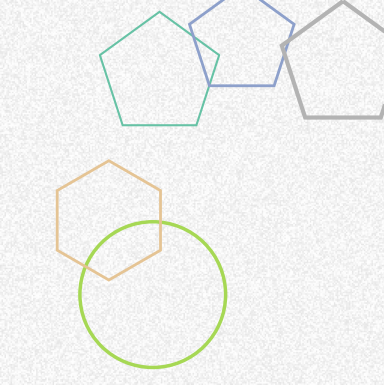[{"shape": "pentagon", "thickness": 1.5, "radius": 0.81, "center": [0.414, 0.806]}, {"shape": "pentagon", "thickness": 2, "radius": 0.71, "center": [0.628, 0.893]}, {"shape": "circle", "thickness": 2.5, "radius": 0.95, "center": [0.397, 0.235]}, {"shape": "hexagon", "thickness": 2, "radius": 0.77, "center": [0.283, 0.428]}, {"shape": "pentagon", "thickness": 3, "radius": 0.84, "center": [0.891, 0.83]}]